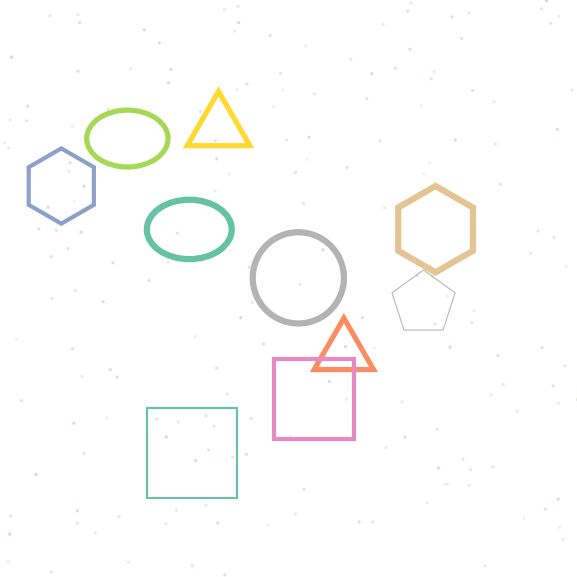[{"shape": "square", "thickness": 1, "radius": 0.39, "center": [0.332, 0.215]}, {"shape": "oval", "thickness": 3, "radius": 0.37, "center": [0.328, 0.602]}, {"shape": "triangle", "thickness": 2.5, "radius": 0.3, "center": [0.595, 0.389]}, {"shape": "hexagon", "thickness": 2, "radius": 0.33, "center": [0.106, 0.677]}, {"shape": "square", "thickness": 2, "radius": 0.35, "center": [0.544, 0.309]}, {"shape": "oval", "thickness": 2.5, "radius": 0.35, "center": [0.221, 0.759]}, {"shape": "triangle", "thickness": 2.5, "radius": 0.31, "center": [0.378, 0.778]}, {"shape": "hexagon", "thickness": 3, "radius": 0.37, "center": [0.754, 0.602]}, {"shape": "circle", "thickness": 3, "radius": 0.39, "center": [0.517, 0.518]}, {"shape": "pentagon", "thickness": 0.5, "radius": 0.29, "center": [0.733, 0.474]}]